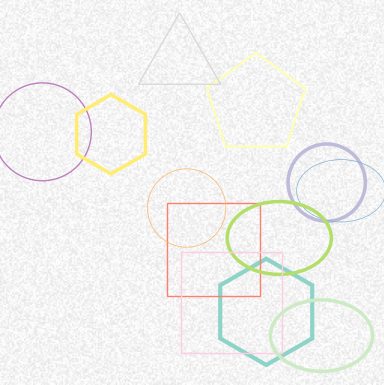[{"shape": "hexagon", "thickness": 3, "radius": 0.69, "center": [0.691, 0.19]}, {"shape": "pentagon", "thickness": 1.5, "radius": 0.67, "center": [0.665, 0.728]}, {"shape": "circle", "thickness": 2.5, "radius": 0.5, "center": [0.849, 0.526]}, {"shape": "square", "thickness": 1, "radius": 0.6, "center": [0.555, 0.352]}, {"shape": "oval", "thickness": 0.5, "radius": 0.58, "center": [0.886, 0.505]}, {"shape": "circle", "thickness": 0.5, "radius": 0.51, "center": [0.485, 0.46]}, {"shape": "oval", "thickness": 2.5, "radius": 0.68, "center": [0.725, 0.382]}, {"shape": "square", "thickness": 1, "radius": 0.66, "center": [0.602, 0.214]}, {"shape": "triangle", "thickness": 1, "radius": 0.62, "center": [0.466, 0.843]}, {"shape": "circle", "thickness": 1, "radius": 0.64, "center": [0.11, 0.658]}, {"shape": "oval", "thickness": 2.5, "radius": 0.66, "center": [0.835, 0.128]}, {"shape": "hexagon", "thickness": 2.5, "radius": 0.51, "center": [0.288, 0.651]}]